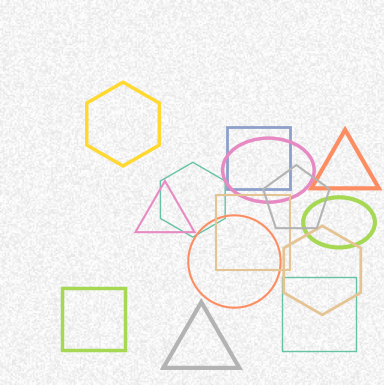[{"shape": "square", "thickness": 1, "radius": 0.48, "center": [0.828, 0.185]}, {"shape": "hexagon", "thickness": 1, "radius": 0.49, "center": [0.501, 0.481]}, {"shape": "circle", "thickness": 1.5, "radius": 0.6, "center": [0.609, 0.321]}, {"shape": "triangle", "thickness": 3, "radius": 0.51, "center": [0.896, 0.561]}, {"shape": "square", "thickness": 2, "radius": 0.4, "center": [0.672, 0.59]}, {"shape": "triangle", "thickness": 1.5, "radius": 0.44, "center": [0.428, 0.441]}, {"shape": "oval", "thickness": 2.5, "radius": 0.59, "center": [0.697, 0.558]}, {"shape": "oval", "thickness": 3, "radius": 0.47, "center": [0.881, 0.422]}, {"shape": "square", "thickness": 2.5, "radius": 0.41, "center": [0.243, 0.172]}, {"shape": "hexagon", "thickness": 2.5, "radius": 0.54, "center": [0.32, 0.678]}, {"shape": "hexagon", "thickness": 2, "radius": 0.58, "center": [0.837, 0.298]}, {"shape": "square", "thickness": 1.5, "radius": 0.49, "center": [0.657, 0.395]}, {"shape": "triangle", "thickness": 3, "radius": 0.57, "center": [0.523, 0.101]}, {"shape": "pentagon", "thickness": 1.5, "radius": 0.45, "center": [0.77, 0.481]}]